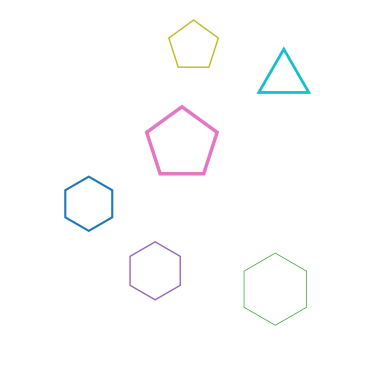[{"shape": "hexagon", "thickness": 1.5, "radius": 0.35, "center": [0.231, 0.471]}, {"shape": "hexagon", "thickness": 0.5, "radius": 0.47, "center": [0.715, 0.249]}, {"shape": "hexagon", "thickness": 1, "radius": 0.38, "center": [0.403, 0.297]}, {"shape": "pentagon", "thickness": 2.5, "radius": 0.48, "center": [0.473, 0.627]}, {"shape": "pentagon", "thickness": 1, "radius": 0.34, "center": [0.503, 0.88]}, {"shape": "triangle", "thickness": 2, "radius": 0.38, "center": [0.737, 0.797]}]